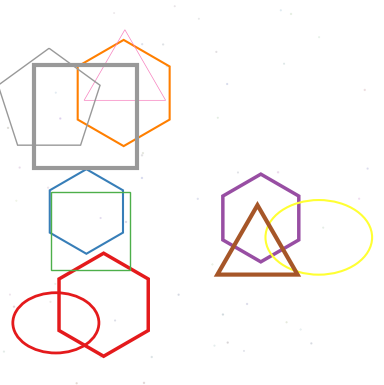[{"shape": "oval", "thickness": 2, "radius": 0.56, "center": [0.145, 0.161]}, {"shape": "hexagon", "thickness": 2.5, "radius": 0.67, "center": [0.269, 0.208]}, {"shape": "hexagon", "thickness": 1.5, "radius": 0.55, "center": [0.224, 0.451]}, {"shape": "square", "thickness": 1, "radius": 0.51, "center": [0.235, 0.4]}, {"shape": "hexagon", "thickness": 2.5, "radius": 0.57, "center": [0.677, 0.434]}, {"shape": "hexagon", "thickness": 1.5, "radius": 0.69, "center": [0.321, 0.758]}, {"shape": "oval", "thickness": 1.5, "radius": 0.69, "center": [0.828, 0.383]}, {"shape": "triangle", "thickness": 3, "radius": 0.6, "center": [0.669, 0.347]}, {"shape": "triangle", "thickness": 0.5, "radius": 0.61, "center": [0.324, 0.801]}, {"shape": "pentagon", "thickness": 1, "radius": 0.7, "center": [0.128, 0.735]}, {"shape": "square", "thickness": 3, "radius": 0.67, "center": [0.222, 0.698]}]